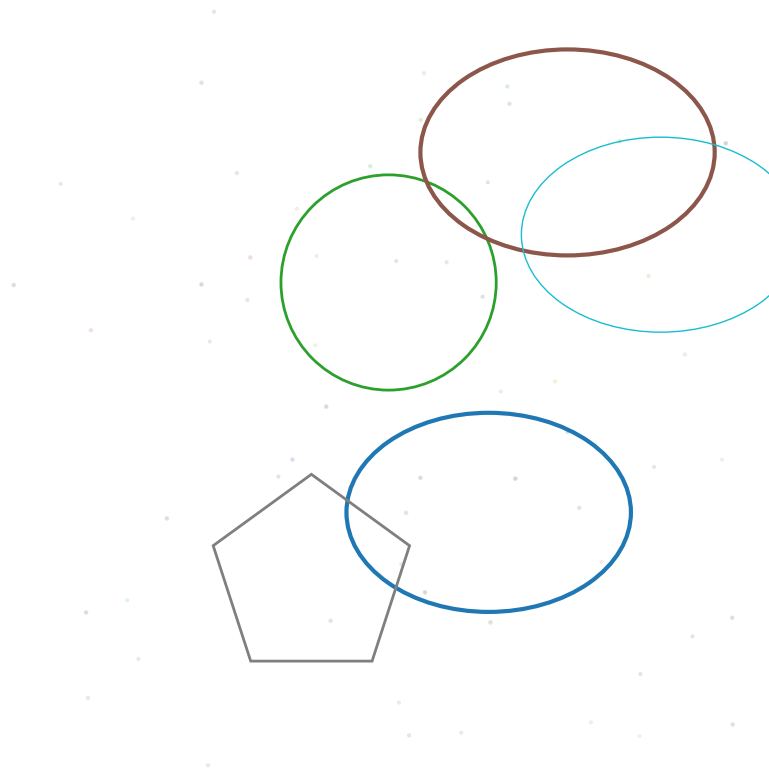[{"shape": "oval", "thickness": 1.5, "radius": 0.92, "center": [0.635, 0.335]}, {"shape": "circle", "thickness": 1, "radius": 0.7, "center": [0.505, 0.633]}, {"shape": "oval", "thickness": 1.5, "radius": 0.96, "center": [0.737, 0.802]}, {"shape": "pentagon", "thickness": 1, "radius": 0.67, "center": [0.404, 0.25]}, {"shape": "oval", "thickness": 0.5, "radius": 0.9, "center": [0.858, 0.695]}]